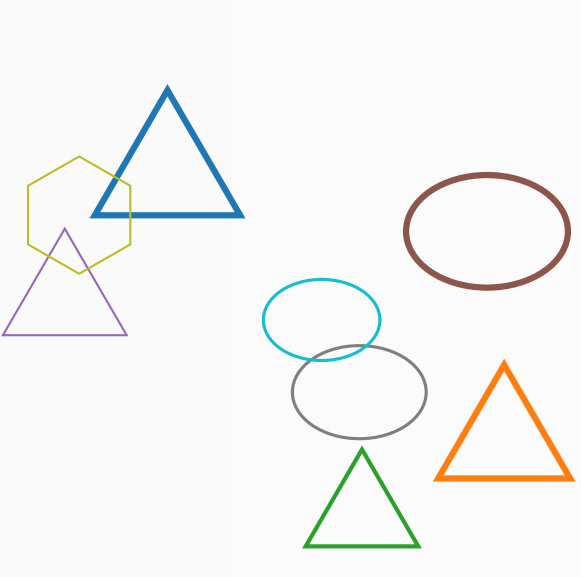[{"shape": "triangle", "thickness": 3, "radius": 0.72, "center": [0.288, 0.699]}, {"shape": "triangle", "thickness": 3, "radius": 0.66, "center": [0.867, 0.236]}, {"shape": "triangle", "thickness": 2, "radius": 0.56, "center": [0.623, 0.109]}, {"shape": "triangle", "thickness": 1, "radius": 0.61, "center": [0.111, 0.48]}, {"shape": "oval", "thickness": 3, "radius": 0.7, "center": [0.838, 0.599]}, {"shape": "oval", "thickness": 1.5, "radius": 0.58, "center": [0.618, 0.32]}, {"shape": "hexagon", "thickness": 1, "radius": 0.51, "center": [0.136, 0.627]}, {"shape": "oval", "thickness": 1.5, "radius": 0.5, "center": [0.553, 0.445]}]